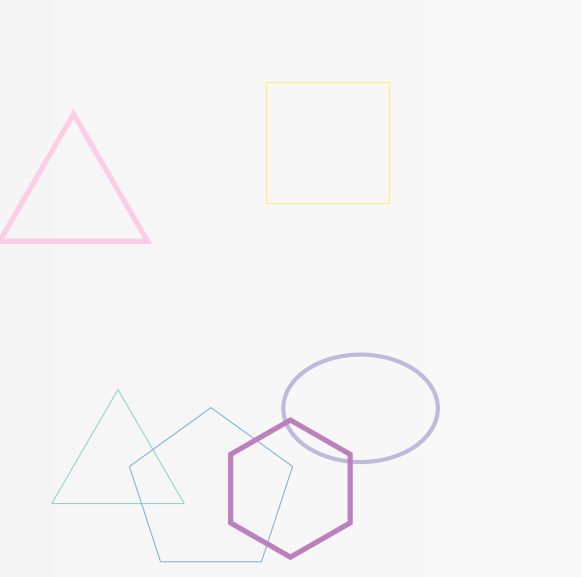[{"shape": "triangle", "thickness": 0.5, "radius": 0.66, "center": [0.203, 0.193]}, {"shape": "oval", "thickness": 2, "radius": 0.66, "center": [0.62, 0.292]}, {"shape": "pentagon", "thickness": 0.5, "radius": 0.74, "center": [0.363, 0.146]}, {"shape": "triangle", "thickness": 2.5, "radius": 0.74, "center": [0.127, 0.655]}, {"shape": "hexagon", "thickness": 2.5, "radius": 0.59, "center": [0.5, 0.153]}, {"shape": "square", "thickness": 0.5, "radius": 0.53, "center": [0.563, 0.752]}]